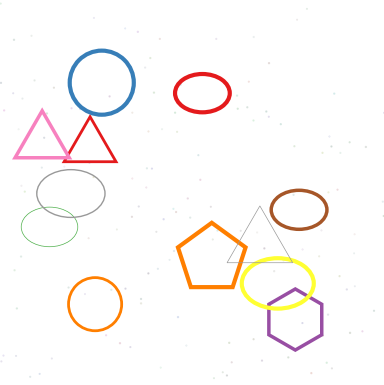[{"shape": "triangle", "thickness": 2, "radius": 0.39, "center": [0.234, 0.619]}, {"shape": "oval", "thickness": 3, "radius": 0.36, "center": [0.526, 0.758]}, {"shape": "circle", "thickness": 3, "radius": 0.42, "center": [0.264, 0.785]}, {"shape": "oval", "thickness": 0.5, "radius": 0.37, "center": [0.129, 0.411]}, {"shape": "hexagon", "thickness": 2.5, "radius": 0.4, "center": [0.767, 0.17]}, {"shape": "pentagon", "thickness": 3, "radius": 0.46, "center": [0.55, 0.329]}, {"shape": "circle", "thickness": 2, "radius": 0.35, "center": [0.247, 0.21]}, {"shape": "oval", "thickness": 3, "radius": 0.47, "center": [0.721, 0.264]}, {"shape": "oval", "thickness": 2.5, "radius": 0.36, "center": [0.777, 0.455]}, {"shape": "triangle", "thickness": 2.5, "radius": 0.41, "center": [0.11, 0.631]}, {"shape": "oval", "thickness": 1, "radius": 0.44, "center": [0.184, 0.497]}, {"shape": "triangle", "thickness": 0.5, "radius": 0.49, "center": [0.675, 0.367]}]